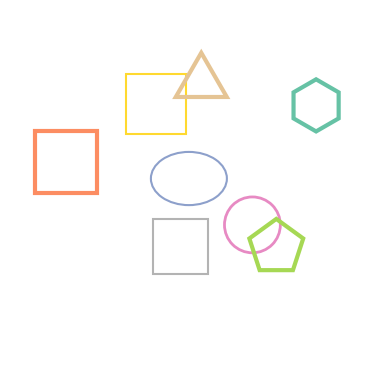[{"shape": "hexagon", "thickness": 3, "radius": 0.34, "center": [0.821, 0.726]}, {"shape": "square", "thickness": 3, "radius": 0.4, "center": [0.172, 0.578]}, {"shape": "oval", "thickness": 1.5, "radius": 0.49, "center": [0.491, 0.536]}, {"shape": "circle", "thickness": 2, "radius": 0.36, "center": [0.656, 0.416]}, {"shape": "pentagon", "thickness": 3, "radius": 0.37, "center": [0.718, 0.358]}, {"shape": "square", "thickness": 1.5, "radius": 0.39, "center": [0.406, 0.73]}, {"shape": "triangle", "thickness": 3, "radius": 0.38, "center": [0.523, 0.786]}, {"shape": "square", "thickness": 1.5, "radius": 0.36, "center": [0.469, 0.359]}]